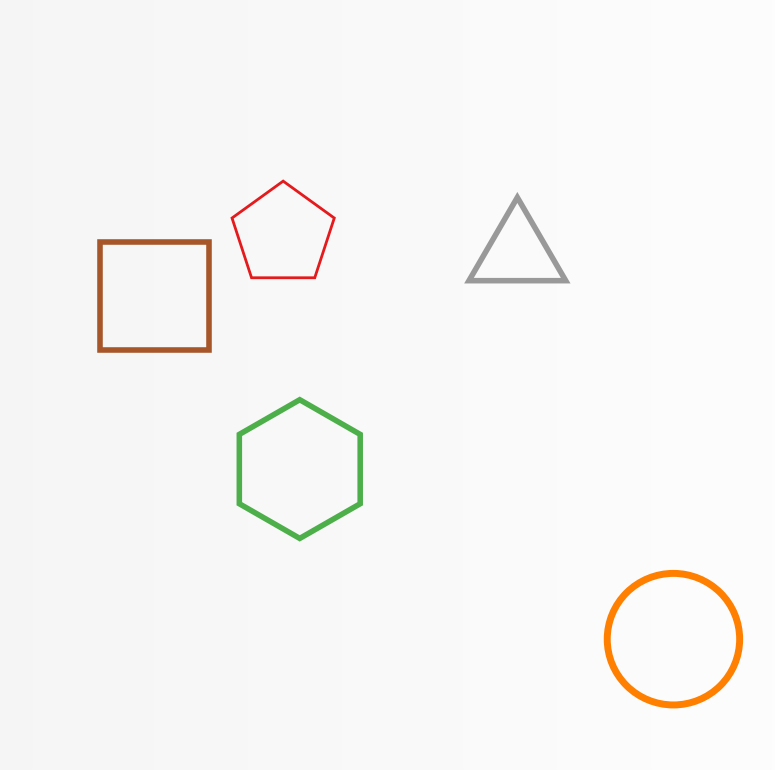[{"shape": "pentagon", "thickness": 1, "radius": 0.35, "center": [0.365, 0.695]}, {"shape": "hexagon", "thickness": 2, "radius": 0.45, "center": [0.387, 0.391]}, {"shape": "circle", "thickness": 2.5, "radius": 0.43, "center": [0.869, 0.17]}, {"shape": "square", "thickness": 2, "radius": 0.35, "center": [0.2, 0.616]}, {"shape": "triangle", "thickness": 2, "radius": 0.36, "center": [0.668, 0.672]}]